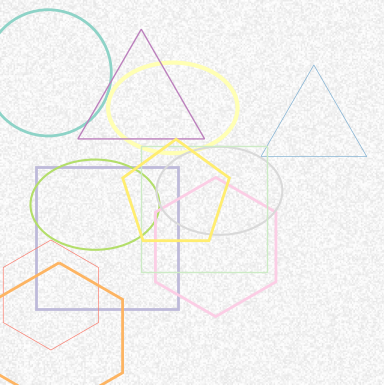[{"shape": "circle", "thickness": 2, "radius": 0.82, "center": [0.125, 0.811]}, {"shape": "oval", "thickness": 3, "radius": 0.84, "center": [0.449, 0.72]}, {"shape": "square", "thickness": 2, "radius": 0.92, "center": [0.278, 0.382]}, {"shape": "hexagon", "thickness": 0.5, "radius": 0.71, "center": [0.132, 0.234]}, {"shape": "triangle", "thickness": 0.5, "radius": 0.79, "center": [0.815, 0.673]}, {"shape": "hexagon", "thickness": 2, "radius": 0.95, "center": [0.153, 0.127]}, {"shape": "oval", "thickness": 1.5, "radius": 0.84, "center": [0.247, 0.468]}, {"shape": "hexagon", "thickness": 2, "radius": 0.9, "center": [0.56, 0.358]}, {"shape": "oval", "thickness": 1.5, "radius": 0.82, "center": [0.57, 0.504]}, {"shape": "triangle", "thickness": 1, "radius": 0.95, "center": [0.367, 0.734]}, {"shape": "square", "thickness": 1, "radius": 0.82, "center": [0.53, 0.457]}, {"shape": "pentagon", "thickness": 2, "radius": 0.73, "center": [0.457, 0.493]}]